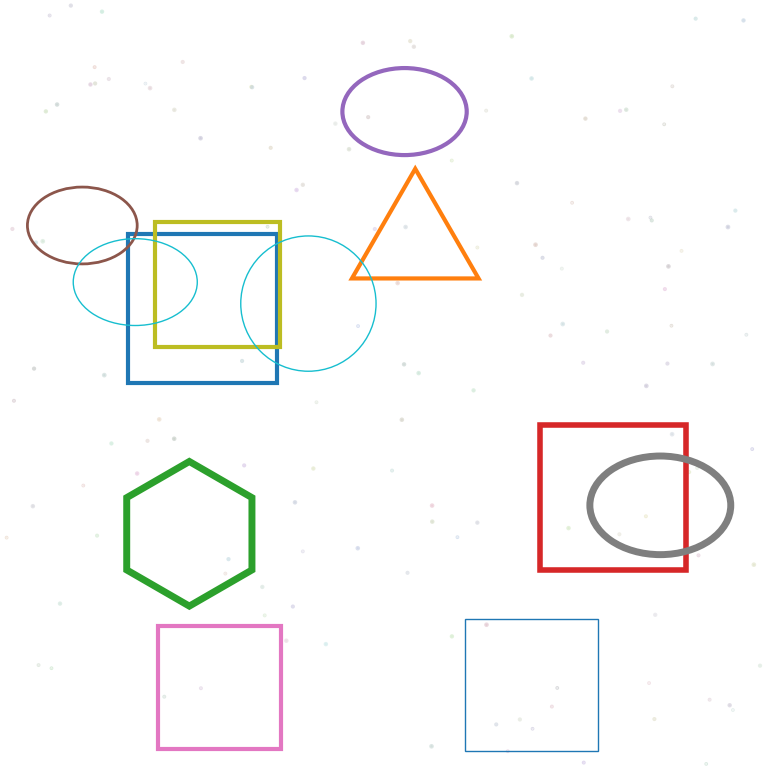[{"shape": "square", "thickness": 0.5, "radius": 0.43, "center": [0.69, 0.111]}, {"shape": "square", "thickness": 1.5, "radius": 0.48, "center": [0.262, 0.599]}, {"shape": "triangle", "thickness": 1.5, "radius": 0.47, "center": [0.539, 0.686]}, {"shape": "hexagon", "thickness": 2.5, "radius": 0.47, "center": [0.246, 0.307]}, {"shape": "square", "thickness": 2, "radius": 0.47, "center": [0.796, 0.354]}, {"shape": "oval", "thickness": 1.5, "radius": 0.4, "center": [0.525, 0.855]}, {"shape": "oval", "thickness": 1, "radius": 0.36, "center": [0.107, 0.707]}, {"shape": "square", "thickness": 1.5, "radius": 0.4, "center": [0.285, 0.107]}, {"shape": "oval", "thickness": 2.5, "radius": 0.46, "center": [0.858, 0.344]}, {"shape": "square", "thickness": 1.5, "radius": 0.4, "center": [0.283, 0.631]}, {"shape": "oval", "thickness": 0.5, "radius": 0.4, "center": [0.176, 0.634]}, {"shape": "circle", "thickness": 0.5, "radius": 0.44, "center": [0.401, 0.606]}]